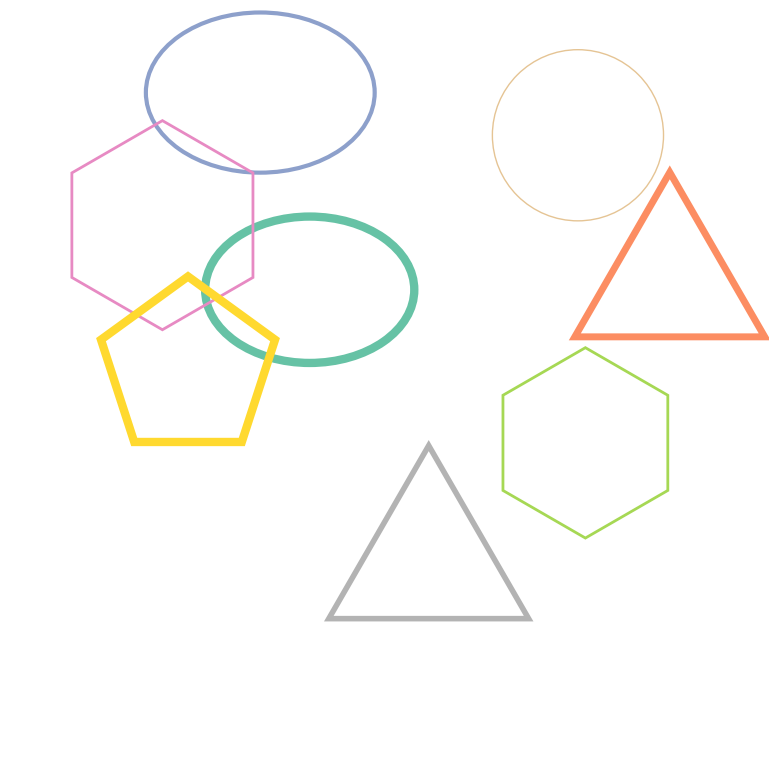[{"shape": "oval", "thickness": 3, "radius": 0.68, "center": [0.402, 0.624]}, {"shape": "triangle", "thickness": 2.5, "radius": 0.71, "center": [0.87, 0.634]}, {"shape": "oval", "thickness": 1.5, "radius": 0.74, "center": [0.338, 0.88]}, {"shape": "hexagon", "thickness": 1, "radius": 0.68, "center": [0.211, 0.708]}, {"shape": "hexagon", "thickness": 1, "radius": 0.62, "center": [0.76, 0.425]}, {"shape": "pentagon", "thickness": 3, "radius": 0.59, "center": [0.244, 0.522]}, {"shape": "circle", "thickness": 0.5, "radius": 0.56, "center": [0.751, 0.824]}, {"shape": "triangle", "thickness": 2, "radius": 0.75, "center": [0.557, 0.271]}]